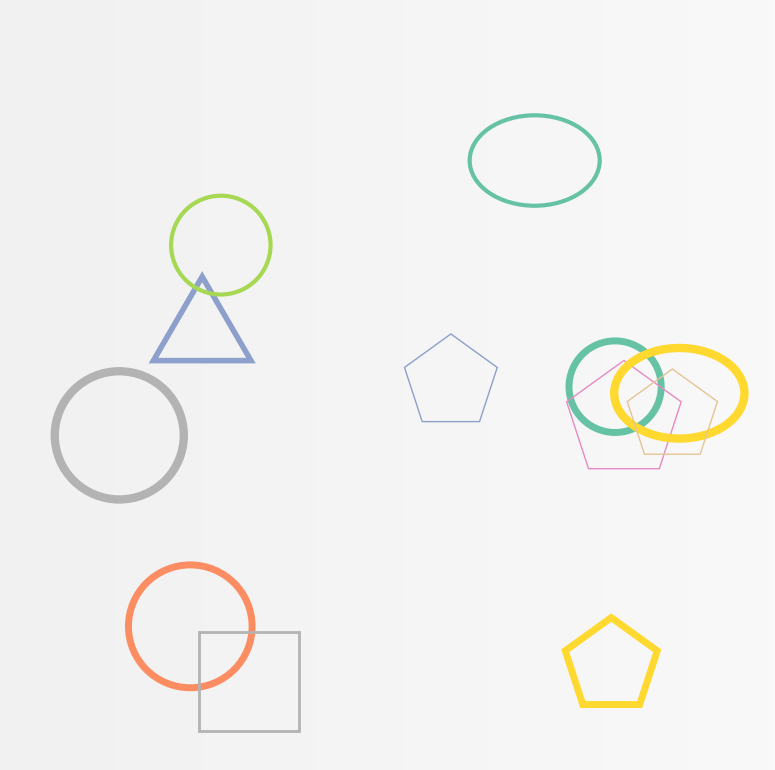[{"shape": "oval", "thickness": 1.5, "radius": 0.42, "center": [0.69, 0.792]}, {"shape": "circle", "thickness": 2.5, "radius": 0.3, "center": [0.794, 0.498]}, {"shape": "circle", "thickness": 2.5, "radius": 0.4, "center": [0.246, 0.187]}, {"shape": "pentagon", "thickness": 0.5, "radius": 0.31, "center": [0.582, 0.503]}, {"shape": "triangle", "thickness": 2, "radius": 0.36, "center": [0.261, 0.568]}, {"shape": "pentagon", "thickness": 0.5, "radius": 0.39, "center": [0.805, 0.454]}, {"shape": "circle", "thickness": 1.5, "radius": 0.32, "center": [0.285, 0.682]}, {"shape": "oval", "thickness": 3, "radius": 0.42, "center": [0.877, 0.489]}, {"shape": "pentagon", "thickness": 2.5, "radius": 0.31, "center": [0.789, 0.136]}, {"shape": "pentagon", "thickness": 0.5, "radius": 0.31, "center": [0.868, 0.46]}, {"shape": "circle", "thickness": 3, "radius": 0.42, "center": [0.154, 0.435]}, {"shape": "square", "thickness": 1, "radius": 0.32, "center": [0.321, 0.115]}]